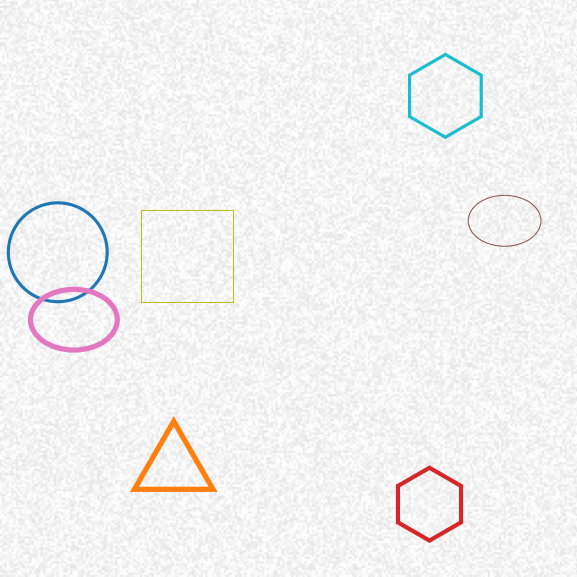[{"shape": "circle", "thickness": 1.5, "radius": 0.43, "center": [0.1, 0.562]}, {"shape": "triangle", "thickness": 2.5, "radius": 0.39, "center": [0.301, 0.191]}, {"shape": "hexagon", "thickness": 2, "radius": 0.32, "center": [0.744, 0.126]}, {"shape": "oval", "thickness": 0.5, "radius": 0.31, "center": [0.874, 0.617]}, {"shape": "oval", "thickness": 2.5, "radius": 0.38, "center": [0.128, 0.446]}, {"shape": "square", "thickness": 0.5, "radius": 0.4, "center": [0.324, 0.556]}, {"shape": "hexagon", "thickness": 1.5, "radius": 0.36, "center": [0.771, 0.833]}]